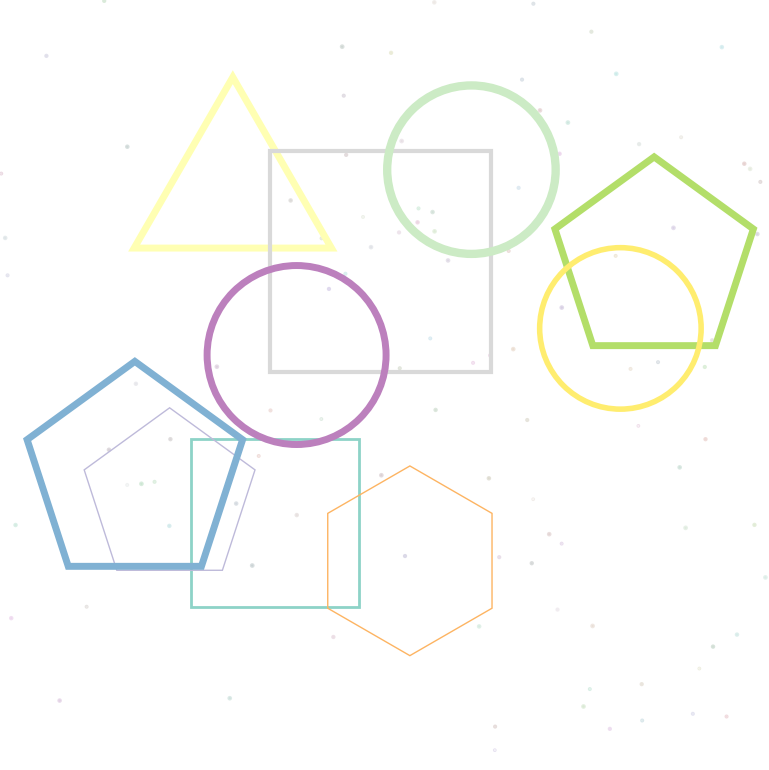[{"shape": "square", "thickness": 1, "radius": 0.54, "center": [0.357, 0.32]}, {"shape": "triangle", "thickness": 2.5, "radius": 0.74, "center": [0.302, 0.752]}, {"shape": "pentagon", "thickness": 0.5, "radius": 0.58, "center": [0.22, 0.354]}, {"shape": "pentagon", "thickness": 2.5, "radius": 0.74, "center": [0.175, 0.384]}, {"shape": "hexagon", "thickness": 0.5, "radius": 0.62, "center": [0.532, 0.272]}, {"shape": "pentagon", "thickness": 2.5, "radius": 0.68, "center": [0.85, 0.661]}, {"shape": "square", "thickness": 1.5, "radius": 0.72, "center": [0.494, 0.66]}, {"shape": "circle", "thickness": 2.5, "radius": 0.58, "center": [0.385, 0.539]}, {"shape": "circle", "thickness": 3, "radius": 0.55, "center": [0.612, 0.78]}, {"shape": "circle", "thickness": 2, "radius": 0.52, "center": [0.806, 0.573]}]